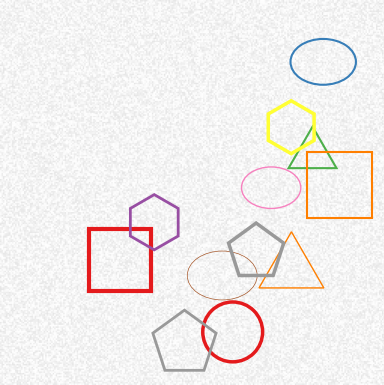[{"shape": "square", "thickness": 3, "radius": 0.4, "center": [0.311, 0.325]}, {"shape": "circle", "thickness": 2.5, "radius": 0.39, "center": [0.604, 0.138]}, {"shape": "oval", "thickness": 1.5, "radius": 0.42, "center": [0.84, 0.839]}, {"shape": "triangle", "thickness": 1.5, "radius": 0.36, "center": [0.812, 0.599]}, {"shape": "hexagon", "thickness": 2, "radius": 0.36, "center": [0.401, 0.423]}, {"shape": "square", "thickness": 1.5, "radius": 0.43, "center": [0.882, 0.519]}, {"shape": "triangle", "thickness": 1, "radius": 0.49, "center": [0.757, 0.301]}, {"shape": "hexagon", "thickness": 2.5, "radius": 0.34, "center": [0.756, 0.67]}, {"shape": "oval", "thickness": 0.5, "radius": 0.45, "center": [0.577, 0.284]}, {"shape": "oval", "thickness": 1, "radius": 0.39, "center": [0.704, 0.512]}, {"shape": "pentagon", "thickness": 2.5, "radius": 0.38, "center": [0.665, 0.345]}, {"shape": "pentagon", "thickness": 2, "radius": 0.43, "center": [0.479, 0.108]}]